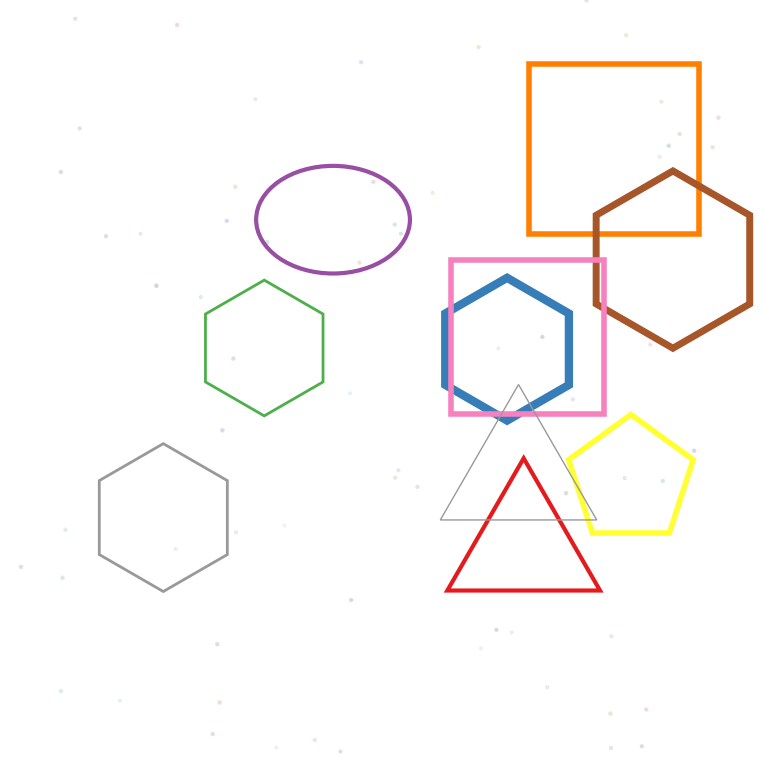[{"shape": "triangle", "thickness": 1.5, "radius": 0.57, "center": [0.68, 0.29]}, {"shape": "hexagon", "thickness": 3, "radius": 0.46, "center": [0.659, 0.547]}, {"shape": "hexagon", "thickness": 1, "radius": 0.44, "center": [0.343, 0.548]}, {"shape": "oval", "thickness": 1.5, "radius": 0.5, "center": [0.433, 0.715]}, {"shape": "square", "thickness": 2, "radius": 0.55, "center": [0.797, 0.807]}, {"shape": "pentagon", "thickness": 2, "radius": 0.43, "center": [0.819, 0.377]}, {"shape": "hexagon", "thickness": 2.5, "radius": 0.58, "center": [0.874, 0.663]}, {"shape": "square", "thickness": 2, "radius": 0.5, "center": [0.685, 0.562]}, {"shape": "triangle", "thickness": 0.5, "radius": 0.59, "center": [0.673, 0.383]}, {"shape": "hexagon", "thickness": 1, "radius": 0.48, "center": [0.212, 0.328]}]